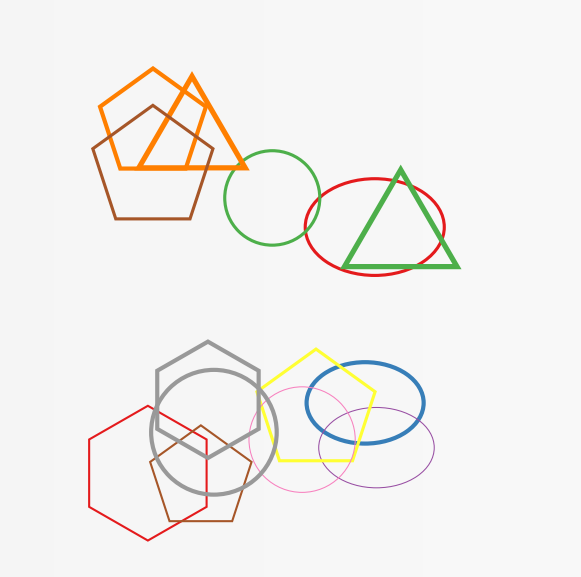[{"shape": "hexagon", "thickness": 1, "radius": 0.58, "center": [0.254, 0.18]}, {"shape": "oval", "thickness": 1.5, "radius": 0.6, "center": [0.645, 0.606]}, {"shape": "oval", "thickness": 2, "radius": 0.5, "center": [0.628, 0.301]}, {"shape": "circle", "thickness": 1.5, "radius": 0.41, "center": [0.468, 0.656]}, {"shape": "triangle", "thickness": 2.5, "radius": 0.56, "center": [0.689, 0.593]}, {"shape": "oval", "thickness": 0.5, "radius": 0.5, "center": [0.648, 0.224]}, {"shape": "pentagon", "thickness": 2, "radius": 0.48, "center": [0.263, 0.785]}, {"shape": "triangle", "thickness": 2.5, "radius": 0.53, "center": [0.33, 0.761]}, {"shape": "pentagon", "thickness": 1.5, "radius": 0.53, "center": [0.544, 0.288]}, {"shape": "pentagon", "thickness": 1.5, "radius": 0.54, "center": [0.263, 0.708]}, {"shape": "pentagon", "thickness": 1, "radius": 0.46, "center": [0.346, 0.171]}, {"shape": "circle", "thickness": 0.5, "radius": 0.46, "center": [0.52, 0.238]}, {"shape": "circle", "thickness": 2, "radius": 0.54, "center": [0.368, 0.251]}, {"shape": "hexagon", "thickness": 2, "radius": 0.5, "center": [0.358, 0.307]}]